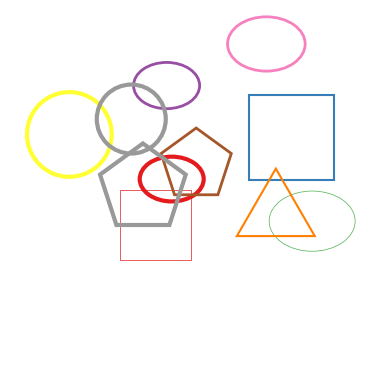[{"shape": "oval", "thickness": 3, "radius": 0.42, "center": [0.446, 0.535]}, {"shape": "square", "thickness": 0.5, "radius": 0.46, "center": [0.403, 0.416]}, {"shape": "square", "thickness": 1.5, "radius": 0.55, "center": [0.757, 0.642]}, {"shape": "oval", "thickness": 0.5, "radius": 0.56, "center": [0.811, 0.426]}, {"shape": "oval", "thickness": 2, "radius": 0.43, "center": [0.433, 0.778]}, {"shape": "triangle", "thickness": 1.5, "radius": 0.58, "center": [0.716, 0.445]}, {"shape": "circle", "thickness": 3, "radius": 0.55, "center": [0.18, 0.651]}, {"shape": "pentagon", "thickness": 2, "radius": 0.48, "center": [0.51, 0.572]}, {"shape": "oval", "thickness": 2, "radius": 0.5, "center": [0.692, 0.886]}, {"shape": "circle", "thickness": 3, "radius": 0.45, "center": [0.341, 0.691]}, {"shape": "pentagon", "thickness": 3, "radius": 0.59, "center": [0.371, 0.51]}]